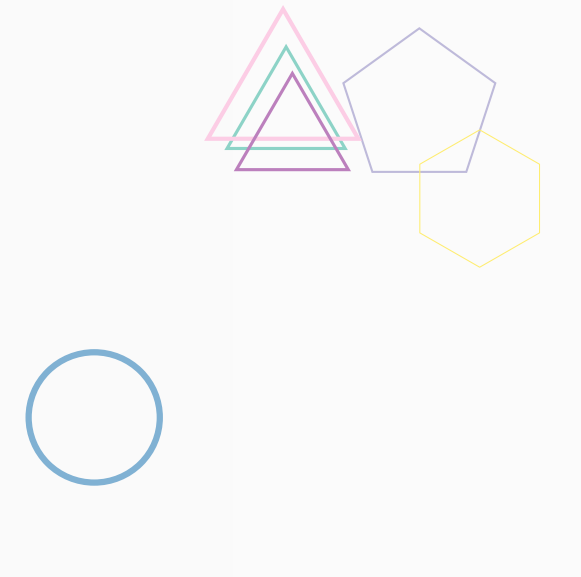[{"shape": "triangle", "thickness": 1.5, "radius": 0.59, "center": [0.492, 0.801]}, {"shape": "pentagon", "thickness": 1, "radius": 0.69, "center": [0.721, 0.813]}, {"shape": "circle", "thickness": 3, "radius": 0.56, "center": [0.162, 0.276]}, {"shape": "triangle", "thickness": 2, "radius": 0.75, "center": [0.487, 0.834]}, {"shape": "triangle", "thickness": 1.5, "radius": 0.56, "center": [0.503, 0.761]}, {"shape": "hexagon", "thickness": 0.5, "radius": 0.59, "center": [0.825, 0.655]}]